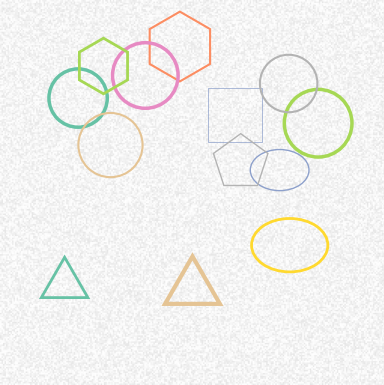[{"shape": "triangle", "thickness": 2, "radius": 0.35, "center": [0.168, 0.262]}, {"shape": "circle", "thickness": 2.5, "radius": 0.38, "center": [0.203, 0.745]}, {"shape": "hexagon", "thickness": 1.5, "radius": 0.45, "center": [0.467, 0.879]}, {"shape": "square", "thickness": 0.5, "radius": 0.35, "center": [0.61, 0.702]}, {"shape": "oval", "thickness": 1, "radius": 0.38, "center": [0.726, 0.558]}, {"shape": "circle", "thickness": 2.5, "radius": 0.43, "center": [0.377, 0.804]}, {"shape": "hexagon", "thickness": 2, "radius": 0.36, "center": [0.269, 0.829]}, {"shape": "circle", "thickness": 2.5, "radius": 0.44, "center": [0.826, 0.68]}, {"shape": "oval", "thickness": 2, "radius": 0.5, "center": [0.752, 0.363]}, {"shape": "triangle", "thickness": 3, "radius": 0.41, "center": [0.5, 0.252]}, {"shape": "circle", "thickness": 1.5, "radius": 0.42, "center": [0.287, 0.623]}, {"shape": "pentagon", "thickness": 1, "radius": 0.37, "center": [0.625, 0.578]}, {"shape": "circle", "thickness": 1.5, "radius": 0.37, "center": [0.75, 0.783]}]